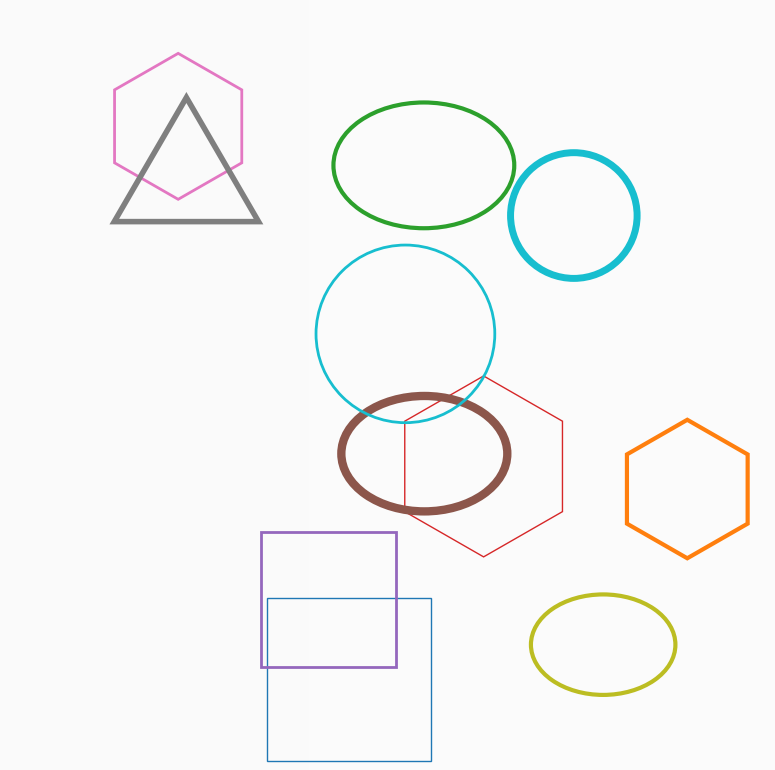[{"shape": "square", "thickness": 0.5, "radius": 0.53, "center": [0.45, 0.118]}, {"shape": "hexagon", "thickness": 1.5, "radius": 0.45, "center": [0.887, 0.365]}, {"shape": "oval", "thickness": 1.5, "radius": 0.58, "center": [0.547, 0.785]}, {"shape": "hexagon", "thickness": 0.5, "radius": 0.59, "center": [0.624, 0.394]}, {"shape": "square", "thickness": 1, "radius": 0.44, "center": [0.424, 0.222]}, {"shape": "oval", "thickness": 3, "radius": 0.54, "center": [0.548, 0.411]}, {"shape": "hexagon", "thickness": 1, "radius": 0.47, "center": [0.23, 0.836]}, {"shape": "triangle", "thickness": 2, "radius": 0.54, "center": [0.241, 0.766]}, {"shape": "oval", "thickness": 1.5, "radius": 0.47, "center": [0.778, 0.163]}, {"shape": "circle", "thickness": 2.5, "radius": 0.41, "center": [0.74, 0.72]}, {"shape": "circle", "thickness": 1, "radius": 0.58, "center": [0.523, 0.566]}]